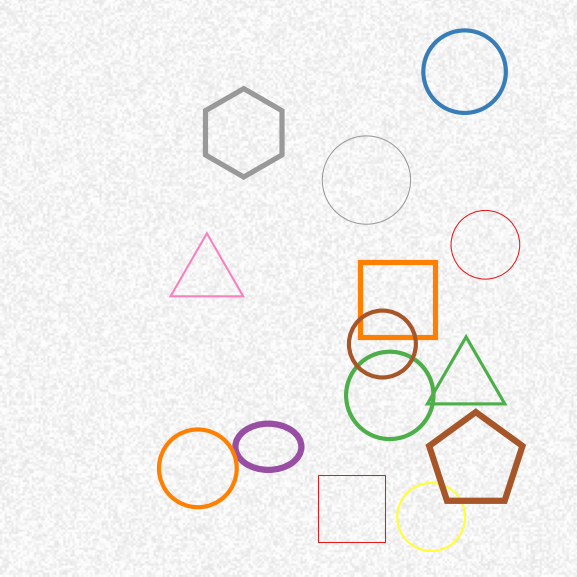[{"shape": "circle", "thickness": 0.5, "radius": 0.3, "center": [0.84, 0.575]}, {"shape": "square", "thickness": 0.5, "radius": 0.29, "center": [0.608, 0.118]}, {"shape": "circle", "thickness": 2, "radius": 0.36, "center": [0.804, 0.875]}, {"shape": "circle", "thickness": 2, "radius": 0.38, "center": [0.675, 0.314]}, {"shape": "triangle", "thickness": 1.5, "radius": 0.39, "center": [0.807, 0.338]}, {"shape": "oval", "thickness": 3, "radius": 0.29, "center": [0.465, 0.225]}, {"shape": "circle", "thickness": 2, "radius": 0.34, "center": [0.343, 0.188]}, {"shape": "square", "thickness": 2.5, "radius": 0.32, "center": [0.688, 0.481]}, {"shape": "circle", "thickness": 1, "radius": 0.29, "center": [0.747, 0.104]}, {"shape": "pentagon", "thickness": 3, "radius": 0.42, "center": [0.824, 0.201]}, {"shape": "circle", "thickness": 2, "radius": 0.29, "center": [0.662, 0.403]}, {"shape": "triangle", "thickness": 1, "radius": 0.36, "center": [0.358, 0.522]}, {"shape": "circle", "thickness": 0.5, "radius": 0.38, "center": [0.635, 0.687]}, {"shape": "hexagon", "thickness": 2.5, "radius": 0.38, "center": [0.422, 0.769]}]